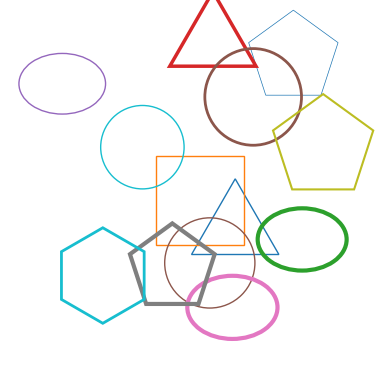[{"shape": "pentagon", "thickness": 0.5, "radius": 0.61, "center": [0.762, 0.852]}, {"shape": "triangle", "thickness": 1, "radius": 0.66, "center": [0.611, 0.404]}, {"shape": "square", "thickness": 1, "radius": 0.57, "center": [0.519, 0.48]}, {"shape": "oval", "thickness": 3, "radius": 0.58, "center": [0.785, 0.378]}, {"shape": "triangle", "thickness": 2.5, "radius": 0.65, "center": [0.553, 0.893]}, {"shape": "oval", "thickness": 1, "radius": 0.56, "center": [0.162, 0.782]}, {"shape": "circle", "thickness": 1, "radius": 0.59, "center": [0.545, 0.317]}, {"shape": "circle", "thickness": 2, "radius": 0.63, "center": [0.658, 0.748]}, {"shape": "oval", "thickness": 3, "radius": 0.59, "center": [0.604, 0.202]}, {"shape": "pentagon", "thickness": 3, "radius": 0.58, "center": [0.448, 0.304]}, {"shape": "pentagon", "thickness": 1.5, "radius": 0.68, "center": [0.839, 0.619]}, {"shape": "hexagon", "thickness": 2, "radius": 0.62, "center": [0.267, 0.284]}, {"shape": "circle", "thickness": 1, "radius": 0.54, "center": [0.37, 0.618]}]